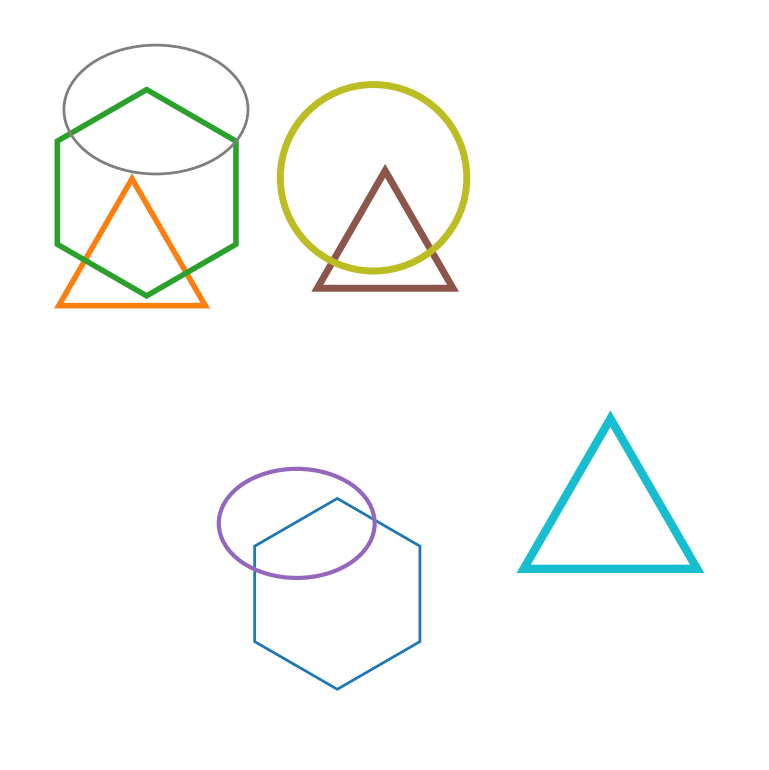[{"shape": "hexagon", "thickness": 1, "radius": 0.62, "center": [0.438, 0.229]}, {"shape": "triangle", "thickness": 2, "radius": 0.55, "center": [0.171, 0.658]}, {"shape": "hexagon", "thickness": 2, "radius": 0.67, "center": [0.19, 0.75]}, {"shape": "oval", "thickness": 1.5, "radius": 0.51, "center": [0.385, 0.32]}, {"shape": "triangle", "thickness": 2.5, "radius": 0.51, "center": [0.5, 0.677]}, {"shape": "oval", "thickness": 1, "radius": 0.6, "center": [0.203, 0.858]}, {"shape": "circle", "thickness": 2.5, "radius": 0.61, "center": [0.485, 0.769]}, {"shape": "triangle", "thickness": 3, "radius": 0.65, "center": [0.793, 0.326]}]